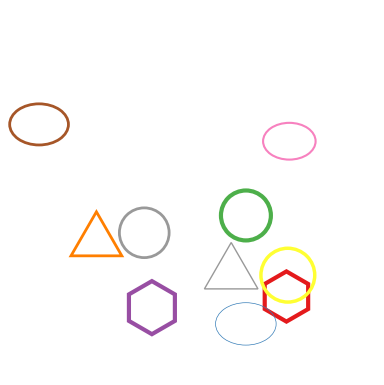[{"shape": "hexagon", "thickness": 3, "radius": 0.33, "center": [0.744, 0.23]}, {"shape": "oval", "thickness": 0.5, "radius": 0.39, "center": [0.639, 0.159]}, {"shape": "circle", "thickness": 3, "radius": 0.32, "center": [0.639, 0.44]}, {"shape": "hexagon", "thickness": 3, "radius": 0.34, "center": [0.395, 0.201]}, {"shape": "triangle", "thickness": 2, "radius": 0.38, "center": [0.25, 0.374]}, {"shape": "circle", "thickness": 2.5, "radius": 0.35, "center": [0.748, 0.285]}, {"shape": "oval", "thickness": 2, "radius": 0.38, "center": [0.101, 0.677]}, {"shape": "oval", "thickness": 1.5, "radius": 0.34, "center": [0.752, 0.633]}, {"shape": "circle", "thickness": 2, "radius": 0.32, "center": [0.375, 0.395]}, {"shape": "triangle", "thickness": 1, "radius": 0.4, "center": [0.601, 0.29]}]